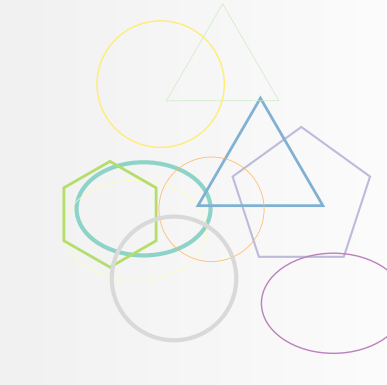[{"shape": "oval", "thickness": 3, "radius": 0.86, "center": [0.37, 0.458]}, {"shape": "oval", "thickness": 0.5, "radius": 0.93, "center": [0.349, 0.402]}, {"shape": "pentagon", "thickness": 1.5, "radius": 0.93, "center": [0.778, 0.484]}, {"shape": "triangle", "thickness": 2, "radius": 0.93, "center": [0.672, 0.559]}, {"shape": "circle", "thickness": 0.5, "radius": 0.68, "center": [0.546, 0.456]}, {"shape": "hexagon", "thickness": 2, "radius": 0.69, "center": [0.284, 0.443]}, {"shape": "circle", "thickness": 3, "radius": 0.8, "center": [0.449, 0.277]}, {"shape": "oval", "thickness": 1, "radius": 0.93, "center": [0.86, 0.212]}, {"shape": "triangle", "thickness": 0.5, "radius": 0.84, "center": [0.575, 0.822]}, {"shape": "circle", "thickness": 1, "radius": 0.82, "center": [0.415, 0.781]}]